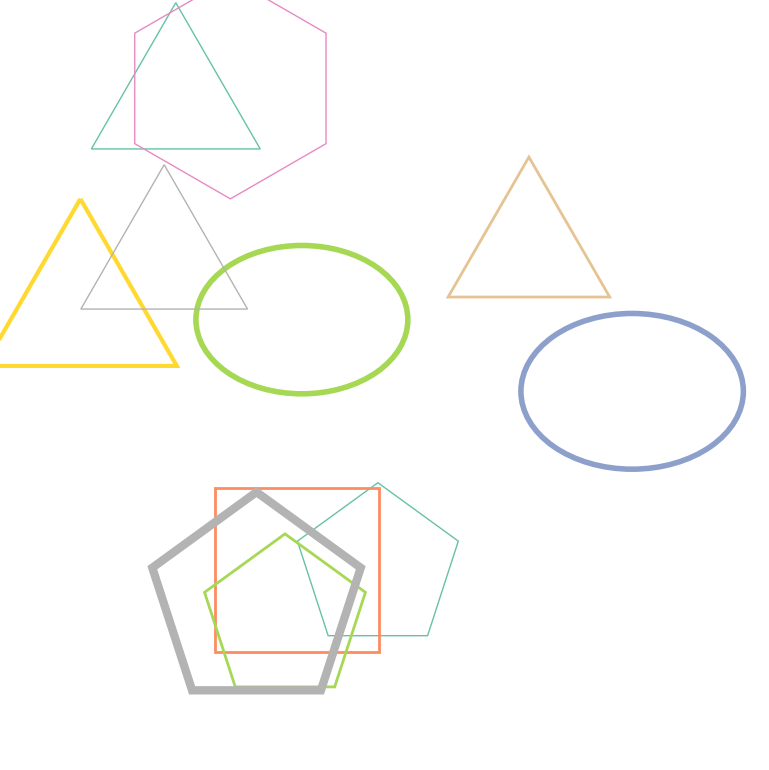[{"shape": "triangle", "thickness": 0.5, "radius": 0.63, "center": [0.228, 0.87]}, {"shape": "pentagon", "thickness": 0.5, "radius": 0.55, "center": [0.491, 0.263]}, {"shape": "square", "thickness": 1, "radius": 0.53, "center": [0.385, 0.26]}, {"shape": "oval", "thickness": 2, "radius": 0.72, "center": [0.821, 0.492]}, {"shape": "hexagon", "thickness": 0.5, "radius": 0.72, "center": [0.299, 0.885]}, {"shape": "pentagon", "thickness": 1, "radius": 0.55, "center": [0.37, 0.197]}, {"shape": "oval", "thickness": 2, "radius": 0.69, "center": [0.392, 0.585]}, {"shape": "triangle", "thickness": 1.5, "radius": 0.72, "center": [0.104, 0.597]}, {"shape": "triangle", "thickness": 1, "radius": 0.61, "center": [0.687, 0.675]}, {"shape": "triangle", "thickness": 0.5, "radius": 0.62, "center": [0.213, 0.661]}, {"shape": "pentagon", "thickness": 3, "radius": 0.71, "center": [0.333, 0.219]}]